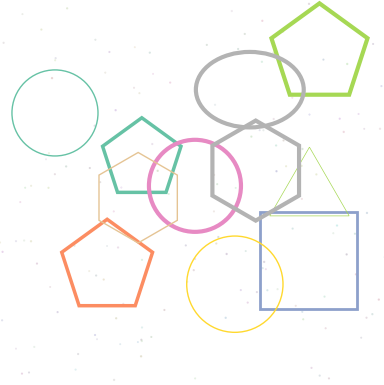[{"shape": "pentagon", "thickness": 2.5, "radius": 0.54, "center": [0.368, 0.587]}, {"shape": "circle", "thickness": 1, "radius": 0.56, "center": [0.143, 0.707]}, {"shape": "pentagon", "thickness": 2.5, "radius": 0.62, "center": [0.278, 0.306]}, {"shape": "square", "thickness": 2, "radius": 0.63, "center": [0.802, 0.323]}, {"shape": "circle", "thickness": 3, "radius": 0.6, "center": [0.506, 0.517]}, {"shape": "triangle", "thickness": 0.5, "radius": 0.6, "center": [0.804, 0.499]}, {"shape": "pentagon", "thickness": 3, "radius": 0.66, "center": [0.83, 0.86]}, {"shape": "circle", "thickness": 1, "radius": 0.63, "center": [0.61, 0.262]}, {"shape": "hexagon", "thickness": 1, "radius": 0.59, "center": [0.359, 0.486]}, {"shape": "oval", "thickness": 3, "radius": 0.7, "center": [0.649, 0.767]}, {"shape": "hexagon", "thickness": 3, "radius": 0.65, "center": [0.664, 0.557]}]